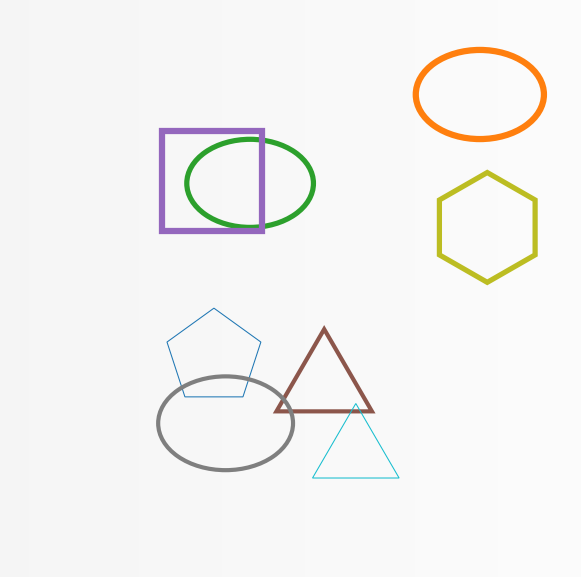[{"shape": "pentagon", "thickness": 0.5, "radius": 0.42, "center": [0.368, 0.381]}, {"shape": "oval", "thickness": 3, "radius": 0.55, "center": [0.826, 0.835]}, {"shape": "oval", "thickness": 2.5, "radius": 0.54, "center": [0.43, 0.682]}, {"shape": "square", "thickness": 3, "radius": 0.43, "center": [0.365, 0.686]}, {"shape": "triangle", "thickness": 2, "radius": 0.47, "center": [0.558, 0.334]}, {"shape": "oval", "thickness": 2, "radius": 0.58, "center": [0.388, 0.266]}, {"shape": "hexagon", "thickness": 2.5, "radius": 0.48, "center": [0.838, 0.605]}, {"shape": "triangle", "thickness": 0.5, "radius": 0.43, "center": [0.612, 0.214]}]